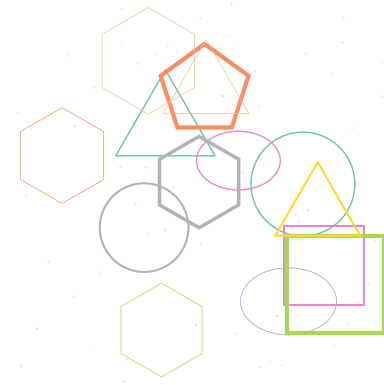[{"shape": "circle", "thickness": 1, "radius": 0.67, "center": [0.787, 0.522]}, {"shape": "triangle", "thickness": 1, "radius": 0.74, "center": [0.43, 0.67]}, {"shape": "hexagon", "thickness": 0.5, "radius": 0.62, "center": [0.161, 0.596]}, {"shape": "pentagon", "thickness": 3, "radius": 0.6, "center": [0.531, 0.766]}, {"shape": "oval", "thickness": 0.5, "radius": 0.62, "center": [0.749, 0.217]}, {"shape": "oval", "thickness": 1, "radius": 0.54, "center": [0.619, 0.583]}, {"shape": "square", "thickness": 1.5, "radius": 0.52, "center": [0.842, 0.311]}, {"shape": "hexagon", "thickness": 0.5, "radius": 0.61, "center": [0.42, 0.143]}, {"shape": "square", "thickness": 3, "radius": 0.63, "center": [0.871, 0.262]}, {"shape": "triangle", "thickness": 1.5, "radius": 0.64, "center": [0.825, 0.451]}, {"shape": "hexagon", "thickness": 0.5, "radius": 0.69, "center": [0.385, 0.842]}, {"shape": "triangle", "thickness": 0.5, "radius": 0.64, "center": [0.536, 0.769]}, {"shape": "circle", "thickness": 1.5, "radius": 0.58, "center": [0.374, 0.409]}, {"shape": "hexagon", "thickness": 2.5, "radius": 0.59, "center": [0.517, 0.527]}]